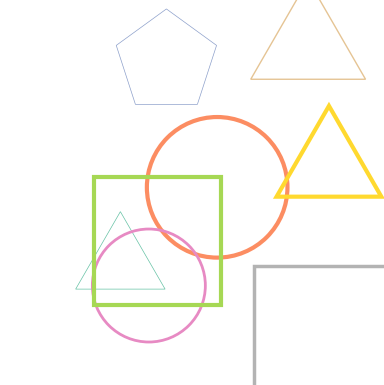[{"shape": "triangle", "thickness": 0.5, "radius": 0.67, "center": [0.313, 0.316]}, {"shape": "circle", "thickness": 3, "radius": 0.91, "center": [0.564, 0.513]}, {"shape": "pentagon", "thickness": 0.5, "radius": 0.68, "center": [0.432, 0.84]}, {"shape": "circle", "thickness": 2, "radius": 0.73, "center": [0.387, 0.258]}, {"shape": "square", "thickness": 3, "radius": 0.83, "center": [0.408, 0.374]}, {"shape": "triangle", "thickness": 3, "radius": 0.79, "center": [0.854, 0.568]}, {"shape": "triangle", "thickness": 1, "radius": 0.86, "center": [0.8, 0.88]}, {"shape": "square", "thickness": 2.5, "radius": 0.94, "center": [0.847, 0.122]}]